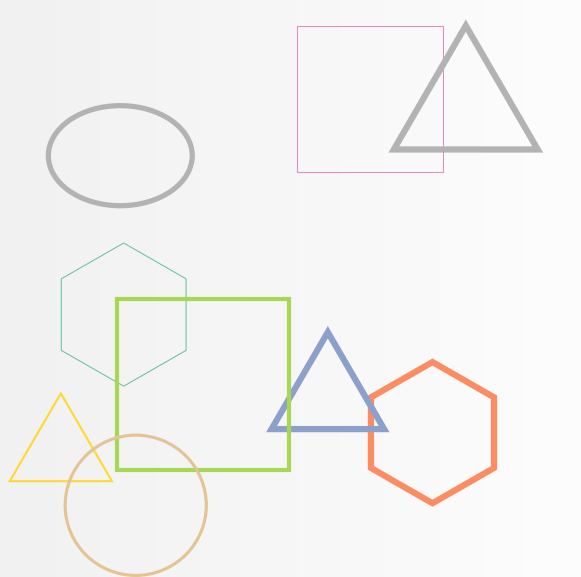[{"shape": "hexagon", "thickness": 0.5, "radius": 0.62, "center": [0.213, 0.454]}, {"shape": "hexagon", "thickness": 3, "radius": 0.61, "center": [0.744, 0.25]}, {"shape": "triangle", "thickness": 3, "radius": 0.56, "center": [0.564, 0.312]}, {"shape": "square", "thickness": 0.5, "radius": 0.63, "center": [0.637, 0.828]}, {"shape": "square", "thickness": 2, "radius": 0.74, "center": [0.349, 0.333]}, {"shape": "triangle", "thickness": 1, "radius": 0.51, "center": [0.105, 0.217]}, {"shape": "circle", "thickness": 1.5, "radius": 0.61, "center": [0.234, 0.124]}, {"shape": "triangle", "thickness": 3, "radius": 0.71, "center": [0.801, 0.812]}, {"shape": "oval", "thickness": 2.5, "radius": 0.62, "center": [0.207, 0.73]}]